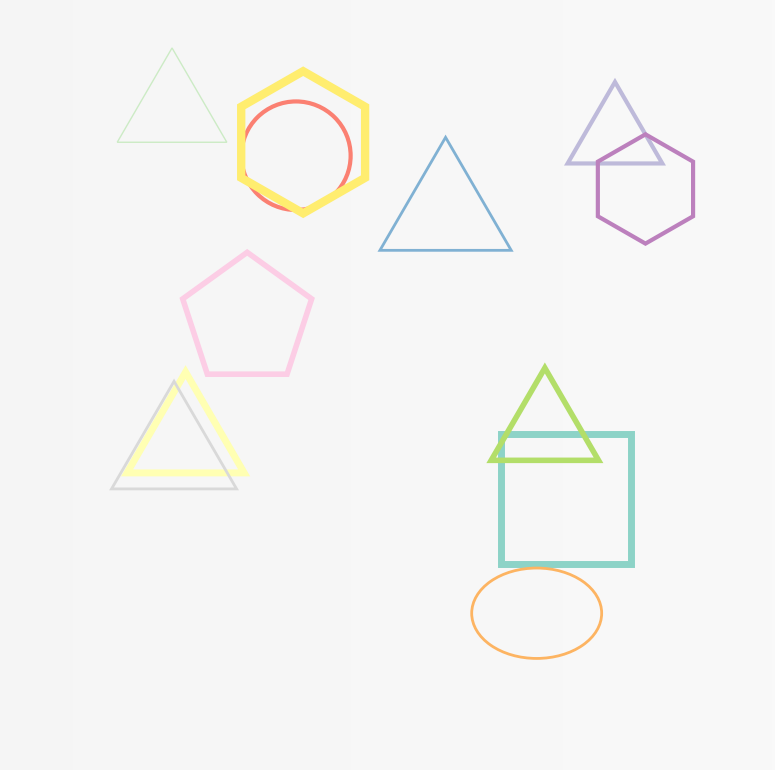[{"shape": "square", "thickness": 2.5, "radius": 0.42, "center": [0.73, 0.352]}, {"shape": "triangle", "thickness": 2.5, "radius": 0.44, "center": [0.239, 0.429]}, {"shape": "triangle", "thickness": 1.5, "radius": 0.35, "center": [0.794, 0.823]}, {"shape": "circle", "thickness": 1.5, "radius": 0.35, "center": [0.382, 0.798]}, {"shape": "triangle", "thickness": 1, "radius": 0.49, "center": [0.575, 0.724]}, {"shape": "oval", "thickness": 1, "radius": 0.42, "center": [0.692, 0.204]}, {"shape": "triangle", "thickness": 2, "radius": 0.4, "center": [0.703, 0.442]}, {"shape": "pentagon", "thickness": 2, "radius": 0.44, "center": [0.319, 0.585]}, {"shape": "triangle", "thickness": 1, "radius": 0.47, "center": [0.225, 0.412]}, {"shape": "hexagon", "thickness": 1.5, "radius": 0.35, "center": [0.833, 0.755]}, {"shape": "triangle", "thickness": 0.5, "radius": 0.41, "center": [0.222, 0.856]}, {"shape": "hexagon", "thickness": 3, "radius": 0.46, "center": [0.391, 0.815]}]